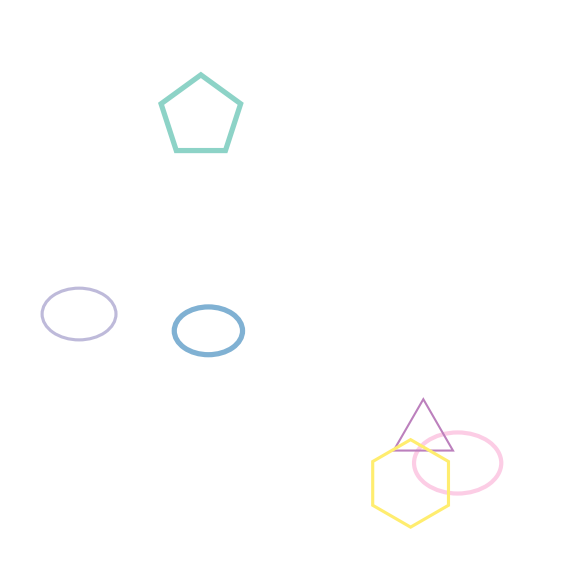[{"shape": "pentagon", "thickness": 2.5, "radius": 0.36, "center": [0.348, 0.797]}, {"shape": "oval", "thickness": 1.5, "radius": 0.32, "center": [0.137, 0.455]}, {"shape": "oval", "thickness": 2.5, "radius": 0.3, "center": [0.361, 0.426]}, {"shape": "oval", "thickness": 2, "radius": 0.38, "center": [0.792, 0.197]}, {"shape": "triangle", "thickness": 1, "radius": 0.3, "center": [0.733, 0.249]}, {"shape": "hexagon", "thickness": 1.5, "radius": 0.38, "center": [0.711, 0.162]}]